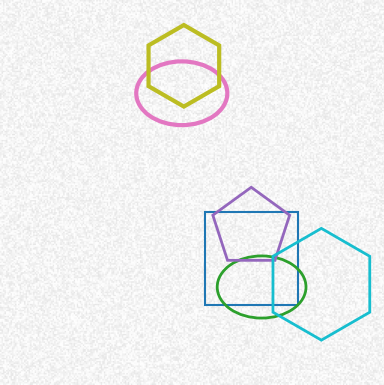[{"shape": "square", "thickness": 1.5, "radius": 0.6, "center": [0.653, 0.33]}, {"shape": "oval", "thickness": 2, "radius": 0.58, "center": [0.679, 0.255]}, {"shape": "pentagon", "thickness": 2, "radius": 0.52, "center": [0.653, 0.409]}, {"shape": "oval", "thickness": 3, "radius": 0.59, "center": [0.472, 0.758]}, {"shape": "hexagon", "thickness": 3, "radius": 0.53, "center": [0.478, 0.829]}, {"shape": "hexagon", "thickness": 2, "radius": 0.73, "center": [0.835, 0.262]}]